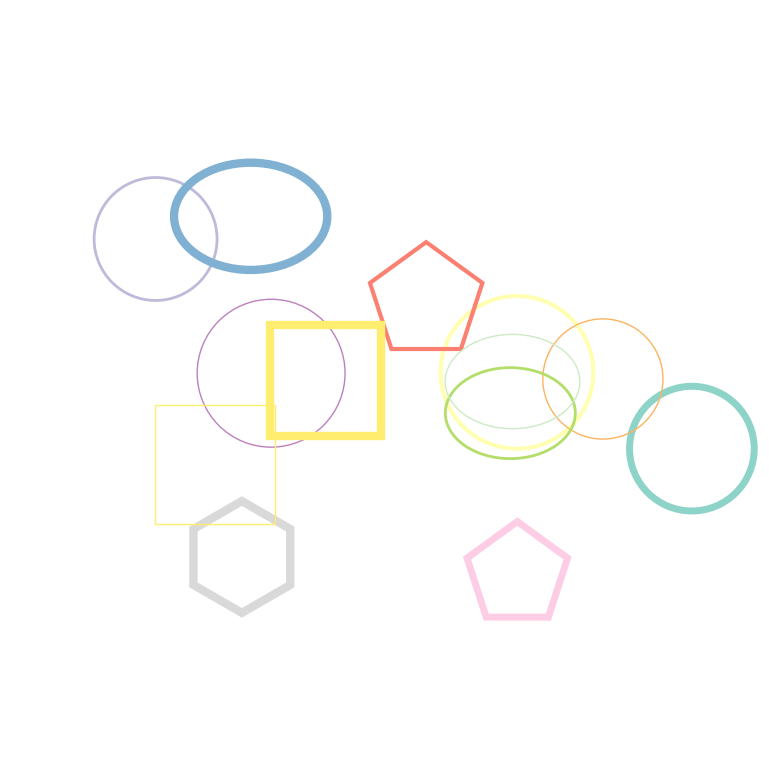[{"shape": "circle", "thickness": 2.5, "radius": 0.4, "center": [0.899, 0.417]}, {"shape": "circle", "thickness": 1.5, "radius": 0.5, "center": [0.671, 0.516]}, {"shape": "circle", "thickness": 1, "radius": 0.4, "center": [0.202, 0.69]}, {"shape": "pentagon", "thickness": 1.5, "radius": 0.38, "center": [0.553, 0.609]}, {"shape": "oval", "thickness": 3, "radius": 0.5, "center": [0.326, 0.719]}, {"shape": "circle", "thickness": 0.5, "radius": 0.39, "center": [0.783, 0.508]}, {"shape": "oval", "thickness": 1, "radius": 0.42, "center": [0.663, 0.463]}, {"shape": "pentagon", "thickness": 2.5, "radius": 0.34, "center": [0.672, 0.254]}, {"shape": "hexagon", "thickness": 3, "radius": 0.36, "center": [0.314, 0.277]}, {"shape": "circle", "thickness": 0.5, "radius": 0.48, "center": [0.352, 0.515]}, {"shape": "oval", "thickness": 0.5, "radius": 0.44, "center": [0.666, 0.504]}, {"shape": "square", "thickness": 3, "radius": 0.36, "center": [0.422, 0.505]}, {"shape": "square", "thickness": 0.5, "radius": 0.39, "center": [0.279, 0.397]}]